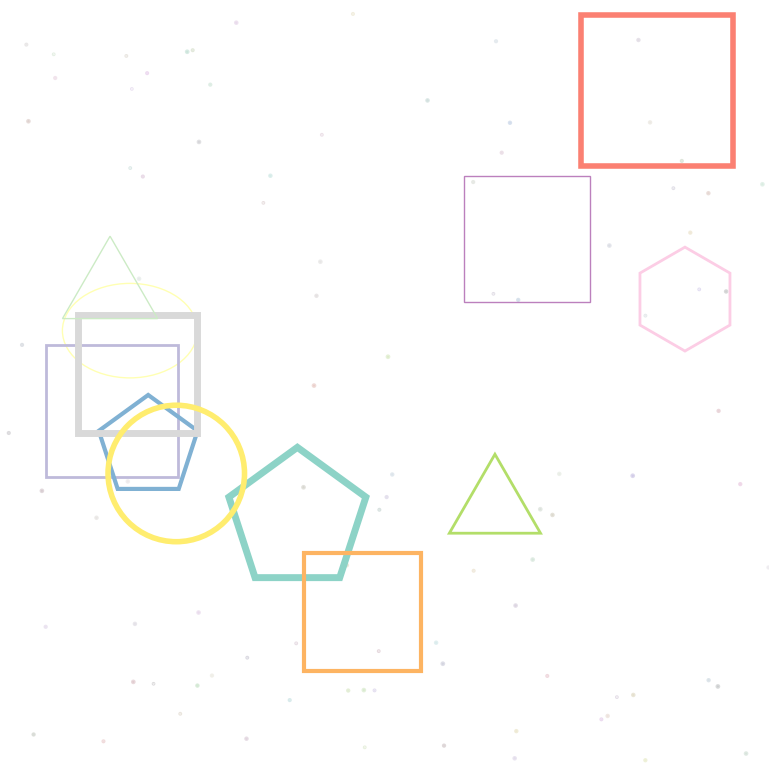[{"shape": "pentagon", "thickness": 2.5, "radius": 0.47, "center": [0.386, 0.325]}, {"shape": "oval", "thickness": 0.5, "radius": 0.44, "center": [0.169, 0.571]}, {"shape": "square", "thickness": 1, "radius": 0.43, "center": [0.146, 0.467]}, {"shape": "square", "thickness": 2, "radius": 0.49, "center": [0.853, 0.882]}, {"shape": "pentagon", "thickness": 1.5, "radius": 0.34, "center": [0.192, 0.42]}, {"shape": "square", "thickness": 1.5, "radius": 0.38, "center": [0.471, 0.205]}, {"shape": "triangle", "thickness": 1, "radius": 0.34, "center": [0.643, 0.342]}, {"shape": "hexagon", "thickness": 1, "radius": 0.34, "center": [0.89, 0.612]}, {"shape": "square", "thickness": 2.5, "radius": 0.38, "center": [0.178, 0.514]}, {"shape": "square", "thickness": 0.5, "radius": 0.41, "center": [0.684, 0.689]}, {"shape": "triangle", "thickness": 0.5, "radius": 0.36, "center": [0.143, 0.622]}, {"shape": "circle", "thickness": 2, "radius": 0.44, "center": [0.229, 0.385]}]